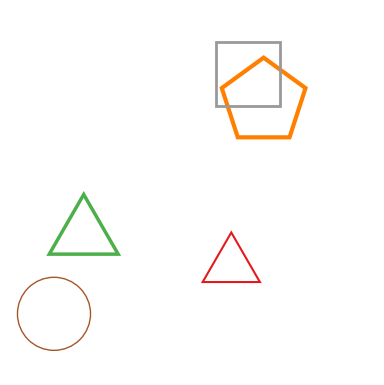[{"shape": "triangle", "thickness": 1.5, "radius": 0.43, "center": [0.601, 0.31]}, {"shape": "triangle", "thickness": 2.5, "radius": 0.52, "center": [0.217, 0.392]}, {"shape": "pentagon", "thickness": 3, "radius": 0.57, "center": [0.685, 0.736]}, {"shape": "circle", "thickness": 1, "radius": 0.47, "center": [0.14, 0.185]}, {"shape": "square", "thickness": 2, "radius": 0.41, "center": [0.644, 0.807]}]